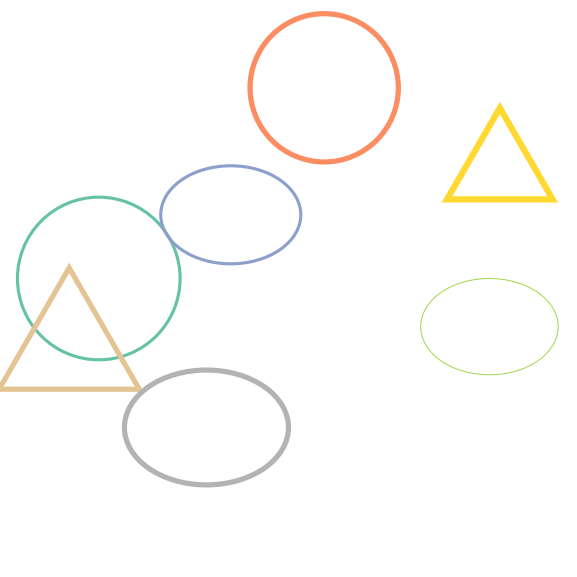[{"shape": "circle", "thickness": 1.5, "radius": 0.7, "center": [0.171, 0.517]}, {"shape": "circle", "thickness": 2.5, "radius": 0.64, "center": [0.561, 0.847]}, {"shape": "oval", "thickness": 1.5, "radius": 0.61, "center": [0.4, 0.627]}, {"shape": "oval", "thickness": 0.5, "radius": 0.6, "center": [0.847, 0.434]}, {"shape": "triangle", "thickness": 3, "radius": 0.53, "center": [0.866, 0.707]}, {"shape": "triangle", "thickness": 2.5, "radius": 0.7, "center": [0.12, 0.395]}, {"shape": "oval", "thickness": 2.5, "radius": 0.71, "center": [0.358, 0.259]}]